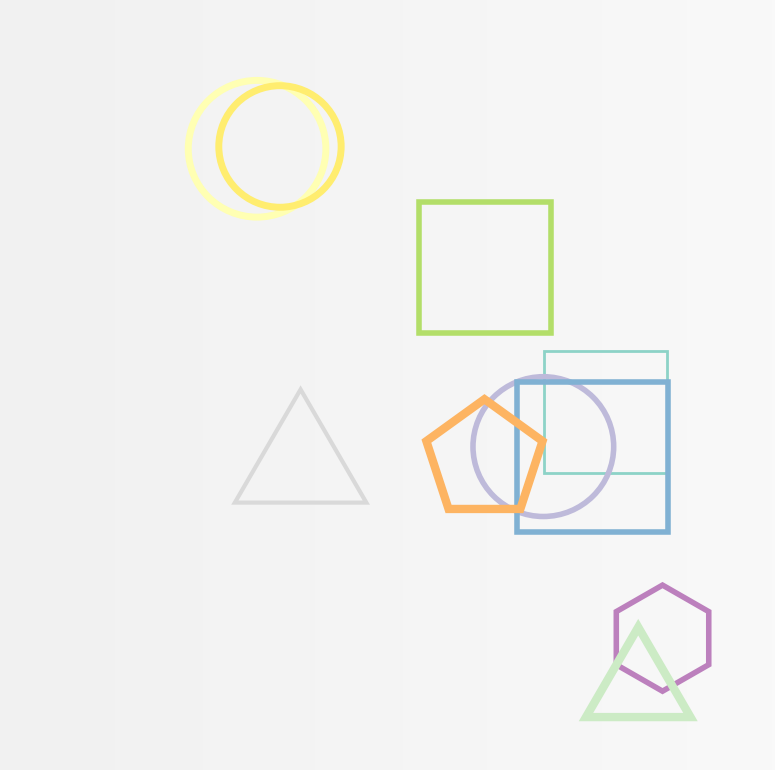[{"shape": "square", "thickness": 1, "radius": 0.4, "center": [0.781, 0.465]}, {"shape": "circle", "thickness": 2.5, "radius": 0.44, "center": [0.332, 0.807]}, {"shape": "circle", "thickness": 2, "radius": 0.45, "center": [0.701, 0.42]}, {"shape": "square", "thickness": 2, "radius": 0.49, "center": [0.764, 0.406]}, {"shape": "pentagon", "thickness": 3, "radius": 0.39, "center": [0.625, 0.403]}, {"shape": "square", "thickness": 2, "radius": 0.43, "center": [0.625, 0.652]}, {"shape": "triangle", "thickness": 1.5, "radius": 0.49, "center": [0.388, 0.396]}, {"shape": "hexagon", "thickness": 2, "radius": 0.34, "center": [0.855, 0.171]}, {"shape": "triangle", "thickness": 3, "radius": 0.39, "center": [0.824, 0.108]}, {"shape": "circle", "thickness": 2.5, "radius": 0.39, "center": [0.361, 0.81]}]